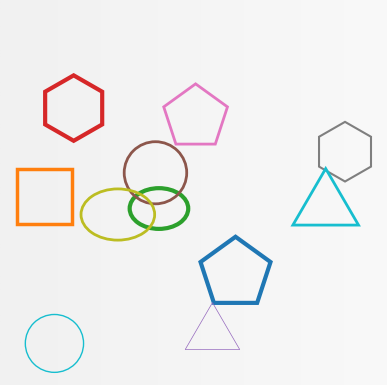[{"shape": "pentagon", "thickness": 3, "radius": 0.47, "center": [0.608, 0.29]}, {"shape": "square", "thickness": 2.5, "radius": 0.36, "center": [0.115, 0.49]}, {"shape": "oval", "thickness": 3, "radius": 0.38, "center": [0.41, 0.458]}, {"shape": "hexagon", "thickness": 3, "radius": 0.42, "center": [0.19, 0.719]}, {"shape": "triangle", "thickness": 0.5, "radius": 0.41, "center": [0.548, 0.133]}, {"shape": "circle", "thickness": 2, "radius": 0.4, "center": [0.401, 0.551]}, {"shape": "pentagon", "thickness": 2, "radius": 0.43, "center": [0.505, 0.696]}, {"shape": "hexagon", "thickness": 1.5, "radius": 0.39, "center": [0.89, 0.606]}, {"shape": "oval", "thickness": 2, "radius": 0.48, "center": [0.304, 0.443]}, {"shape": "circle", "thickness": 1, "radius": 0.38, "center": [0.14, 0.108]}, {"shape": "triangle", "thickness": 2, "radius": 0.49, "center": [0.841, 0.464]}]